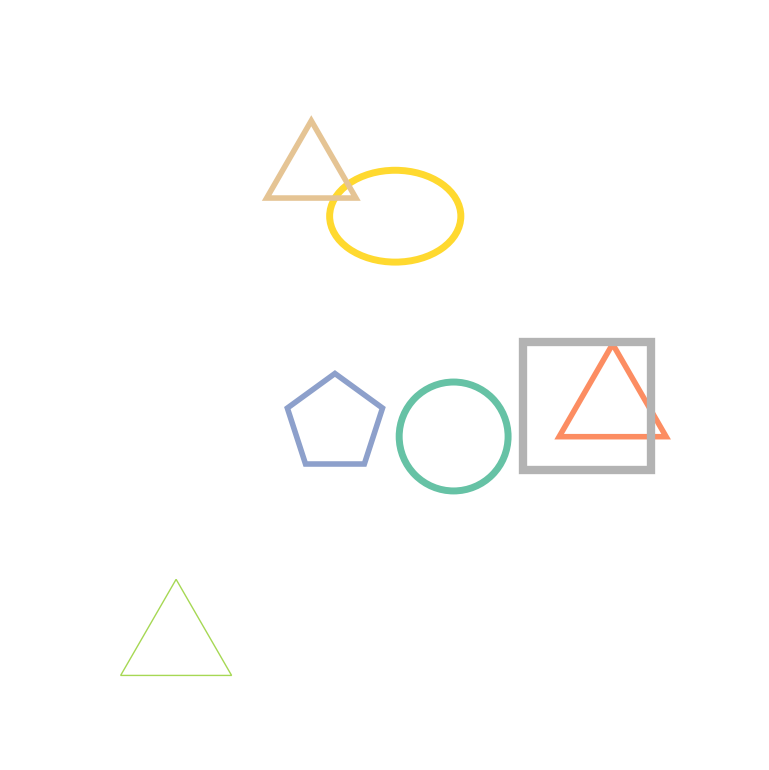[{"shape": "circle", "thickness": 2.5, "radius": 0.35, "center": [0.589, 0.433]}, {"shape": "triangle", "thickness": 2, "radius": 0.4, "center": [0.796, 0.473]}, {"shape": "pentagon", "thickness": 2, "radius": 0.32, "center": [0.435, 0.45]}, {"shape": "triangle", "thickness": 0.5, "radius": 0.42, "center": [0.229, 0.164]}, {"shape": "oval", "thickness": 2.5, "radius": 0.43, "center": [0.513, 0.719]}, {"shape": "triangle", "thickness": 2, "radius": 0.33, "center": [0.404, 0.776]}, {"shape": "square", "thickness": 3, "radius": 0.42, "center": [0.762, 0.472]}]